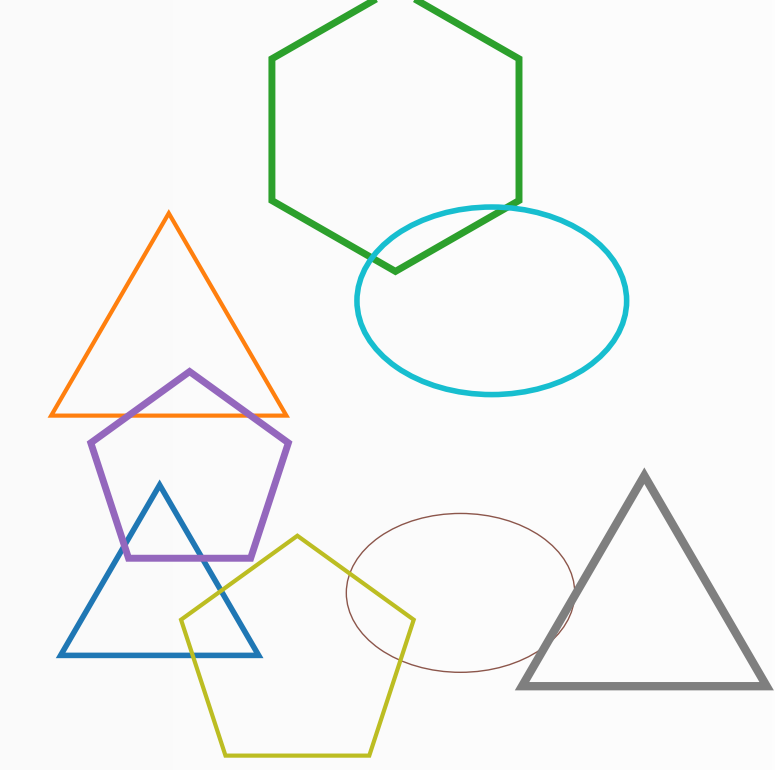[{"shape": "triangle", "thickness": 2, "radius": 0.74, "center": [0.206, 0.223]}, {"shape": "triangle", "thickness": 1.5, "radius": 0.88, "center": [0.218, 0.548]}, {"shape": "hexagon", "thickness": 2.5, "radius": 0.92, "center": [0.51, 0.832]}, {"shape": "pentagon", "thickness": 2.5, "radius": 0.67, "center": [0.245, 0.383]}, {"shape": "oval", "thickness": 0.5, "radius": 0.74, "center": [0.594, 0.23]}, {"shape": "triangle", "thickness": 3, "radius": 0.91, "center": [0.831, 0.2]}, {"shape": "pentagon", "thickness": 1.5, "radius": 0.79, "center": [0.384, 0.146]}, {"shape": "oval", "thickness": 2, "radius": 0.87, "center": [0.635, 0.609]}]